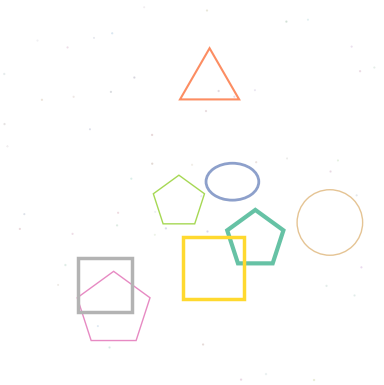[{"shape": "pentagon", "thickness": 3, "radius": 0.38, "center": [0.663, 0.378]}, {"shape": "triangle", "thickness": 1.5, "radius": 0.44, "center": [0.544, 0.786]}, {"shape": "oval", "thickness": 2, "radius": 0.34, "center": [0.604, 0.528]}, {"shape": "pentagon", "thickness": 1, "radius": 0.5, "center": [0.295, 0.196]}, {"shape": "pentagon", "thickness": 1, "radius": 0.35, "center": [0.465, 0.475]}, {"shape": "square", "thickness": 2.5, "radius": 0.4, "center": [0.554, 0.304]}, {"shape": "circle", "thickness": 1, "radius": 0.43, "center": [0.857, 0.422]}, {"shape": "square", "thickness": 2.5, "radius": 0.35, "center": [0.273, 0.26]}]